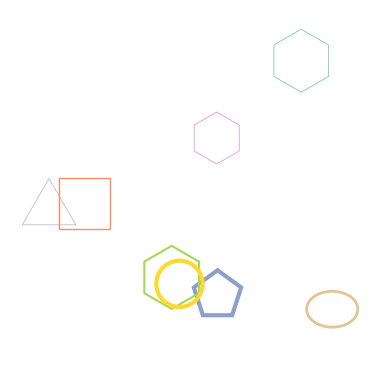[{"shape": "hexagon", "thickness": 0.5, "radius": 0.41, "center": [0.782, 0.842]}, {"shape": "square", "thickness": 1, "radius": 0.33, "center": [0.219, 0.47]}, {"shape": "pentagon", "thickness": 3, "radius": 0.32, "center": [0.565, 0.233]}, {"shape": "hexagon", "thickness": 0.5, "radius": 0.34, "center": [0.563, 0.642]}, {"shape": "hexagon", "thickness": 1.5, "radius": 0.41, "center": [0.446, 0.28]}, {"shape": "circle", "thickness": 3, "radius": 0.3, "center": [0.466, 0.263]}, {"shape": "oval", "thickness": 2, "radius": 0.33, "center": [0.863, 0.197]}, {"shape": "triangle", "thickness": 0.5, "radius": 0.4, "center": [0.127, 0.456]}]